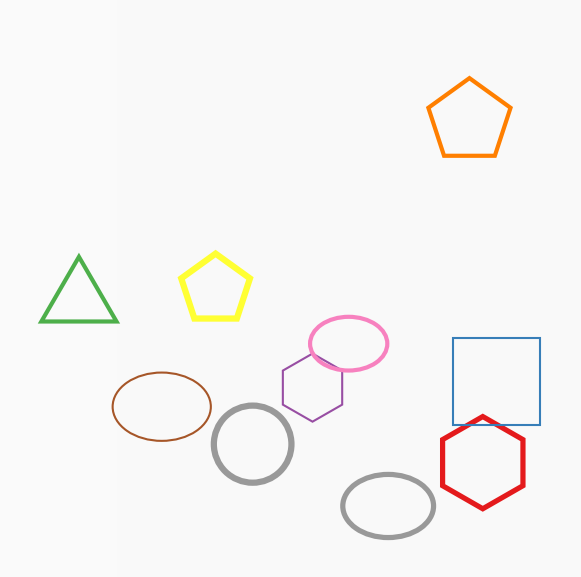[{"shape": "hexagon", "thickness": 2.5, "radius": 0.4, "center": [0.831, 0.198]}, {"shape": "square", "thickness": 1, "radius": 0.38, "center": [0.854, 0.339]}, {"shape": "triangle", "thickness": 2, "radius": 0.37, "center": [0.136, 0.48]}, {"shape": "hexagon", "thickness": 1, "radius": 0.29, "center": [0.538, 0.328]}, {"shape": "pentagon", "thickness": 2, "radius": 0.37, "center": [0.808, 0.79]}, {"shape": "pentagon", "thickness": 3, "radius": 0.31, "center": [0.371, 0.498]}, {"shape": "oval", "thickness": 1, "radius": 0.42, "center": [0.278, 0.295]}, {"shape": "oval", "thickness": 2, "radius": 0.33, "center": [0.6, 0.404]}, {"shape": "oval", "thickness": 2.5, "radius": 0.39, "center": [0.668, 0.123]}, {"shape": "circle", "thickness": 3, "radius": 0.33, "center": [0.435, 0.23]}]